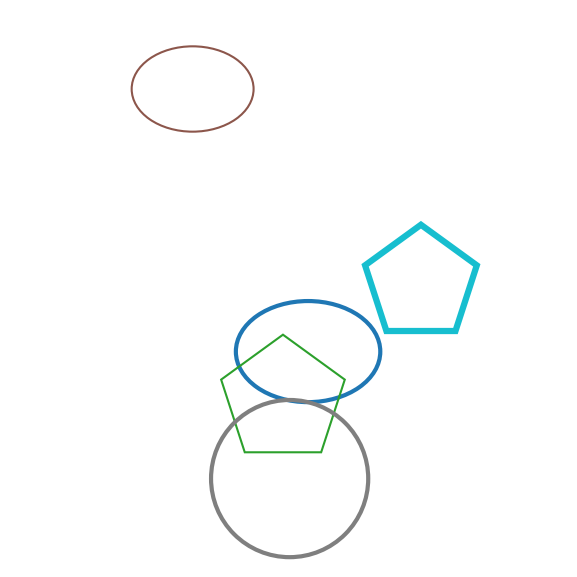[{"shape": "oval", "thickness": 2, "radius": 0.63, "center": [0.533, 0.39]}, {"shape": "pentagon", "thickness": 1, "radius": 0.56, "center": [0.49, 0.307]}, {"shape": "oval", "thickness": 1, "radius": 0.53, "center": [0.334, 0.845]}, {"shape": "circle", "thickness": 2, "radius": 0.68, "center": [0.502, 0.17]}, {"shape": "pentagon", "thickness": 3, "radius": 0.51, "center": [0.729, 0.508]}]